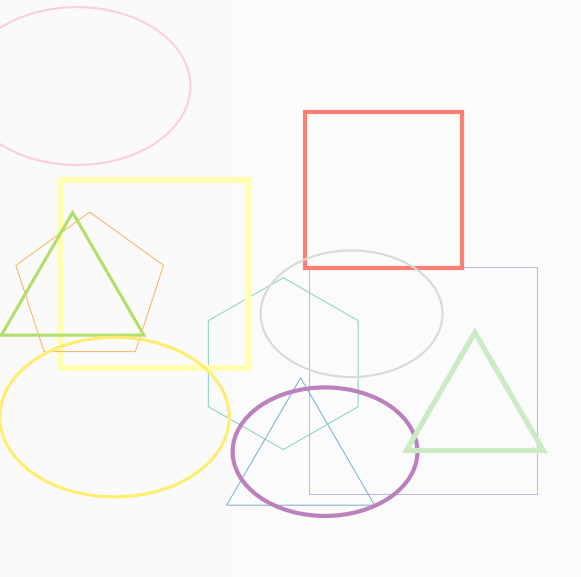[{"shape": "hexagon", "thickness": 0.5, "radius": 0.74, "center": [0.487, 0.369]}, {"shape": "square", "thickness": 3, "radius": 0.81, "center": [0.265, 0.525]}, {"shape": "square", "thickness": 0.5, "radius": 0.98, "center": [0.728, 0.34]}, {"shape": "square", "thickness": 2, "radius": 0.68, "center": [0.66, 0.67]}, {"shape": "triangle", "thickness": 0.5, "radius": 0.74, "center": [0.517, 0.198]}, {"shape": "pentagon", "thickness": 0.5, "radius": 0.67, "center": [0.154, 0.498]}, {"shape": "triangle", "thickness": 1.5, "radius": 0.71, "center": [0.125, 0.49]}, {"shape": "oval", "thickness": 1, "radius": 0.98, "center": [0.132, 0.85]}, {"shape": "oval", "thickness": 1, "radius": 0.78, "center": [0.605, 0.456]}, {"shape": "oval", "thickness": 2, "radius": 0.79, "center": [0.559, 0.217]}, {"shape": "triangle", "thickness": 2.5, "radius": 0.68, "center": [0.817, 0.287]}, {"shape": "oval", "thickness": 1.5, "radius": 0.99, "center": [0.197, 0.277]}]